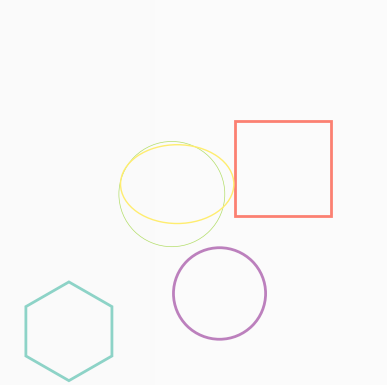[{"shape": "hexagon", "thickness": 2, "radius": 0.64, "center": [0.178, 0.139]}, {"shape": "square", "thickness": 2, "radius": 0.62, "center": [0.73, 0.562]}, {"shape": "circle", "thickness": 0.5, "radius": 0.68, "center": [0.443, 0.496]}, {"shape": "circle", "thickness": 2, "radius": 0.59, "center": [0.567, 0.238]}, {"shape": "oval", "thickness": 1, "radius": 0.73, "center": [0.457, 0.522]}]